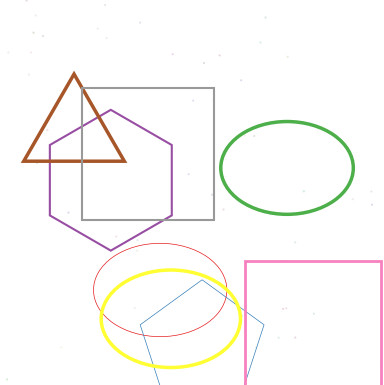[{"shape": "oval", "thickness": 0.5, "radius": 0.87, "center": [0.416, 0.247]}, {"shape": "pentagon", "thickness": 0.5, "radius": 0.85, "center": [0.525, 0.104]}, {"shape": "oval", "thickness": 2.5, "radius": 0.86, "center": [0.746, 0.564]}, {"shape": "hexagon", "thickness": 1.5, "radius": 0.91, "center": [0.288, 0.532]}, {"shape": "oval", "thickness": 2.5, "radius": 0.9, "center": [0.444, 0.172]}, {"shape": "triangle", "thickness": 2.5, "radius": 0.75, "center": [0.192, 0.657]}, {"shape": "square", "thickness": 2, "radius": 0.88, "center": [0.812, 0.146]}, {"shape": "square", "thickness": 1.5, "radius": 0.86, "center": [0.384, 0.6]}]